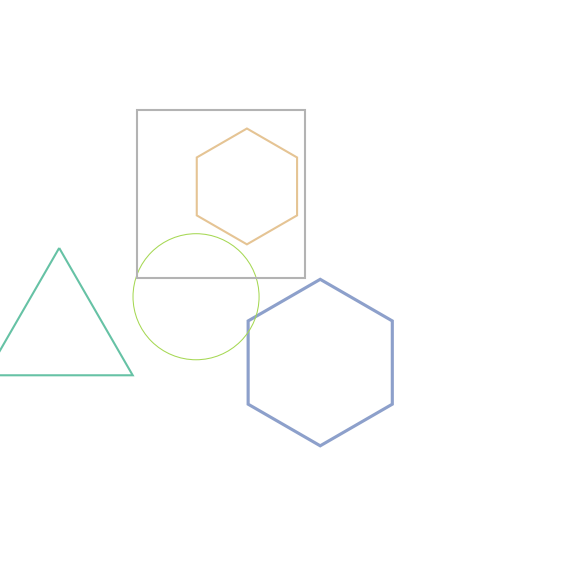[{"shape": "triangle", "thickness": 1, "radius": 0.73, "center": [0.102, 0.423]}, {"shape": "hexagon", "thickness": 1.5, "radius": 0.72, "center": [0.554, 0.371]}, {"shape": "circle", "thickness": 0.5, "radius": 0.55, "center": [0.339, 0.485]}, {"shape": "hexagon", "thickness": 1, "radius": 0.5, "center": [0.428, 0.676]}, {"shape": "square", "thickness": 1, "radius": 0.73, "center": [0.382, 0.663]}]